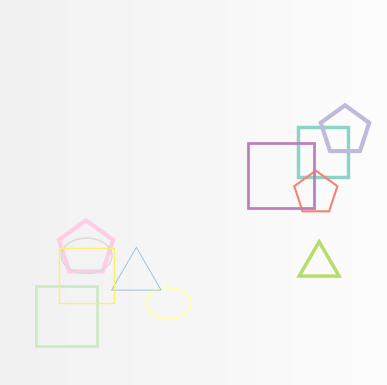[{"shape": "square", "thickness": 2.5, "radius": 0.32, "center": [0.834, 0.605]}, {"shape": "oval", "thickness": 1.5, "radius": 0.29, "center": [0.435, 0.212]}, {"shape": "pentagon", "thickness": 3, "radius": 0.33, "center": [0.89, 0.661]}, {"shape": "pentagon", "thickness": 1.5, "radius": 0.29, "center": [0.815, 0.498]}, {"shape": "triangle", "thickness": 0.5, "radius": 0.37, "center": [0.352, 0.283]}, {"shape": "triangle", "thickness": 2.5, "radius": 0.3, "center": [0.824, 0.313]}, {"shape": "pentagon", "thickness": 3, "radius": 0.37, "center": [0.222, 0.354]}, {"shape": "oval", "thickness": 1, "radius": 0.33, "center": [0.224, 0.336]}, {"shape": "square", "thickness": 2, "radius": 0.42, "center": [0.725, 0.544]}, {"shape": "square", "thickness": 2, "radius": 0.39, "center": [0.171, 0.18]}, {"shape": "square", "thickness": 1, "radius": 0.36, "center": [0.223, 0.284]}]